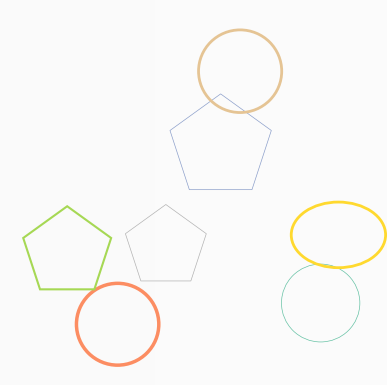[{"shape": "circle", "thickness": 0.5, "radius": 0.51, "center": [0.828, 0.213]}, {"shape": "circle", "thickness": 2.5, "radius": 0.53, "center": [0.304, 0.158]}, {"shape": "pentagon", "thickness": 0.5, "radius": 0.69, "center": [0.569, 0.619]}, {"shape": "pentagon", "thickness": 1.5, "radius": 0.6, "center": [0.173, 0.345]}, {"shape": "oval", "thickness": 2, "radius": 0.61, "center": [0.873, 0.39]}, {"shape": "circle", "thickness": 2, "radius": 0.54, "center": [0.62, 0.815]}, {"shape": "pentagon", "thickness": 0.5, "radius": 0.55, "center": [0.428, 0.359]}]